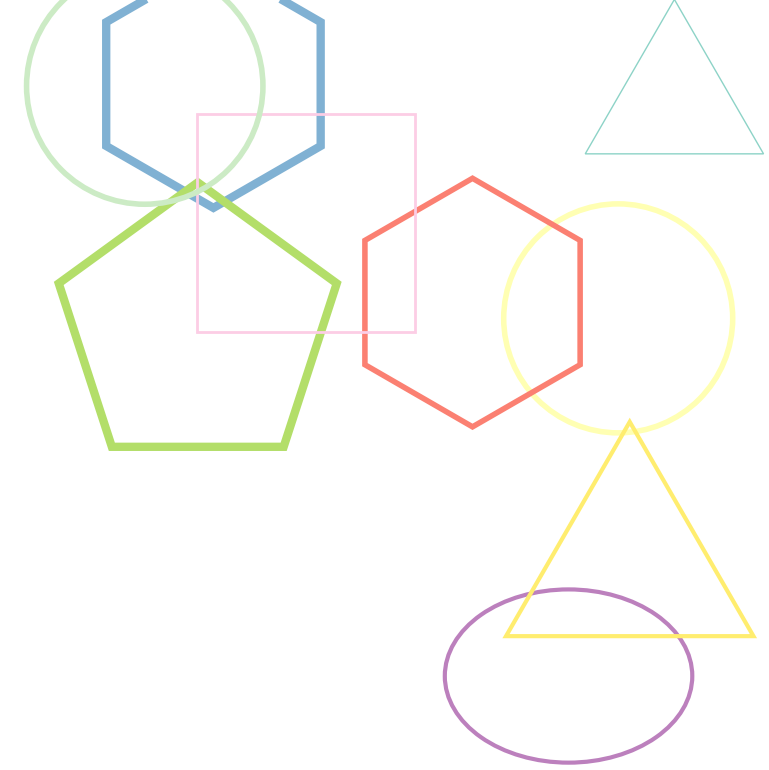[{"shape": "triangle", "thickness": 0.5, "radius": 0.67, "center": [0.876, 0.867]}, {"shape": "circle", "thickness": 2, "radius": 0.74, "center": [0.803, 0.587]}, {"shape": "hexagon", "thickness": 2, "radius": 0.81, "center": [0.614, 0.607]}, {"shape": "hexagon", "thickness": 3, "radius": 0.8, "center": [0.277, 0.891]}, {"shape": "pentagon", "thickness": 3, "radius": 0.95, "center": [0.257, 0.573]}, {"shape": "square", "thickness": 1, "radius": 0.71, "center": [0.397, 0.711]}, {"shape": "oval", "thickness": 1.5, "radius": 0.8, "center": [0.738, 0.122]}, {"shape": "circle", "thickness": 2, "radius": 0.77, "center": [0.188, 0.888]}, {"shape": "triangle", "thickness": 1.5, "radius": 0.93, "center": [0.818, 0.267]}]